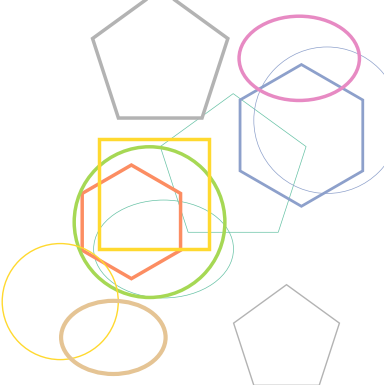[{"shape": "pentagon", "thickness": 0.5, "radius": 1.0, "center": [0.606, 0.558]}, {"shape": "oval", "thickness": 0.5, "radius": 0.91, "center": [0.425, 0.353]}, {"shape": "hexagon", "thickness": 2.5, "radius": 0.74, "center": [0.341, 0.424]}, {"shape": "hexagon", "thickness": 2, "radius": 0.92, "center": [0.783, 0.648]}, {"shape": "circle", "thickness": 0.5, "radius": 0.95, "center": [0.85, 0.688]}, {"shape": "oval", "thickness": 2.5, "radius": 0.78, "center": [0.777, 0.848]}, {"shape": "circle", "thickness": 2.5, "radius": 0.98, "center": [0.388, 0.423]}, {"shape": "circle", "thickness": 1, "radius": 0.75, "center": [0.156, 0.217]}, {"shape": "square", "thickness": 2.5, "radius": 0.72, "center": [0.4, 0.496]}, {"shape": "oval", "thickness": 3, "radius": 0.68, "center": [0.294, 0.124]}, {"shape": "pentagon", "thickness": 1, "radius": 0.72, "center": [0.744, 0.116]}, {"shape": "pentagon", "thickness": 2.5, "radius": 0.92, "center": [0.416, 0.843]}]